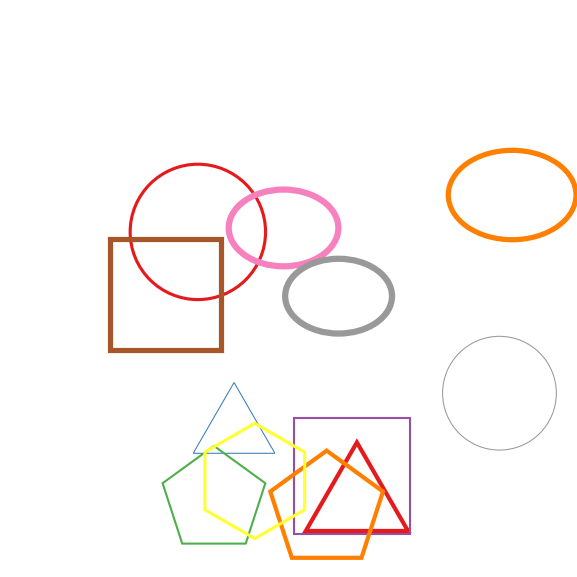[{"shape": "triangle", "thickness": 2, "radius": 0.51, "center": [0.618, 0.131]}, {"shape": "circle", "thickness": 1.5, "radius": 0.59, "center": [0.343, 0.598]}, {"shape": "triangle", "thickness": 0.5, "radius": 0.41, "center": [0.405, 0.255]}, {"shape": "pentagon", "thickness": 1, "radius": 0.47, "center": [0.371, 0.133]}, {"shape": "square", "thickness": 1, "radius": 0.5, "center": [0.61, 0.175]}, {"shape": "pentagon", "thickness": 2, "radius": 0.51, "center": [0.566, 0.116]}, {"shape": "oval", "thickness": 2.5, "radius": 0.55, "center": [0.887, 0.661]}, {"shape": "hexagon", "thickness": 1.5, "radius": 0.5, "center": [0.441, 0.166]}, {"shape": "square", "thickness": 2.5, "radius": 0.48, "center": [0.286, 0.489]}, {"shape": "oval", "thickness": 3, "radius": 0.47, "center": [0.491, 0.604]}, {"shape": "oval", "thickness": 3, "radius": 0.46, "center": [0.586, 0.486]}, {"shape": "circle", "thickness": 0.5, "radius": 0.49, "center": [0.865, 0.318]}]